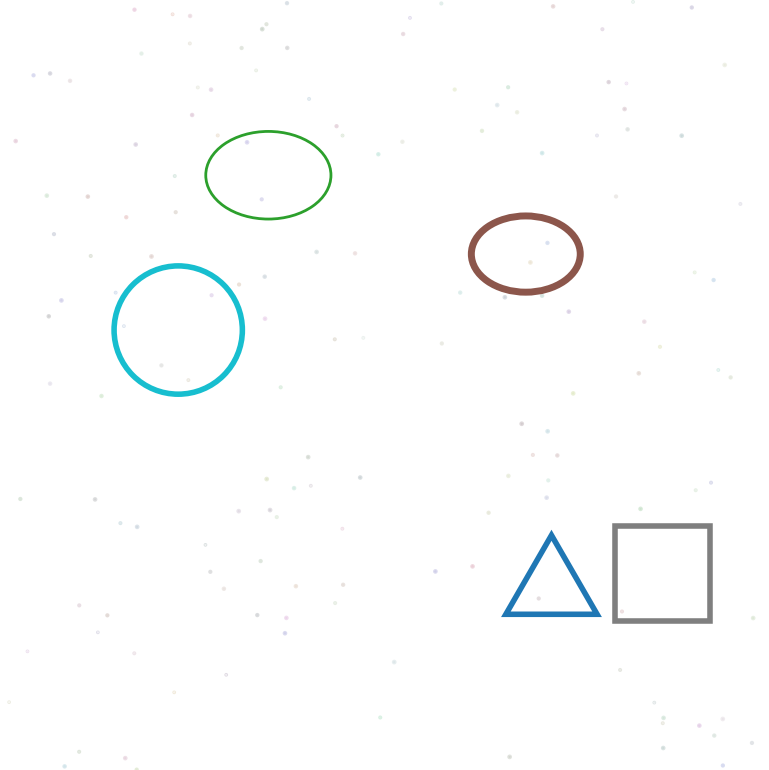[{"shape": "triangle", "thickness": 2, "radius": 0.34, "center": [0.716, 0.236]}, {"shape": "oval", "thickness": 1, "radius": 0.41, "center": [0.349, 0.772]}, {"shape": "oval", "thickness": 2.5, "radius": 0.35, "center": [0.683, 0.67]}, {"shape": "square", "thickness": 2, "radius": 0.31, "center": [0.86, 0.255]}, {"shape": "circle", "thickness": 2, "radius": 0.42, "center": [0.231, 0.571]}]